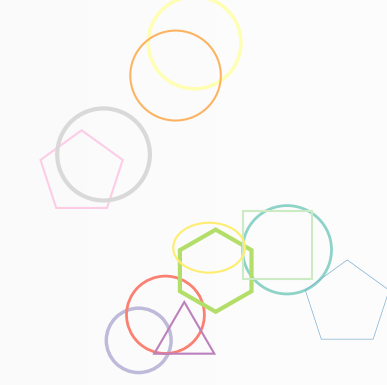[{"shape": "circle", "thickness": 2, "radius": 0.57, "center": [0.741, 0.351]}, {"shape": "circle", "thickness": 2.5, "radius": 0.6, "center": [0.502, 0.889]}, {"shape": "circle", "thickness": 2.5, "radius": 0.42, "center": [0.358, 0.116]}, {"shape": "circle", "thickness": 2, "radius": 0.5, "center": [0.427, 0.182]}, {"shape": "pentagon", "thickness": 0.5, "radius": 0.57, "center": [0.896, 0.211]}, {"shape": "circle", "thickness": 1.5, "radius": 0.58, "center": [0.453, 0.804]}, {"shape": "hexagon", "thickness": 3, "radius": 0.53, "center": [0.557, 0.297]}, {"shape": "pentagon", "thickness": 1.5, "radius": 0.56, "center": [0.211, 0.55]}, {"shape": "circle", "thickness": 3, "radius": 0.6, "center": [0.267, 0.599]}, {"shape": "triangle", "thickness": 1.5, "radius": 0.45, "center": [0.476, 0.126]}, {"shape": "square", "thickness": 1.5, "radius": 0.44, "center": [0.716, 0.363]}, {"shape": "oval", "thickness": 1.5, "radius": 0.46, "center": [0.54, 0.357]}]